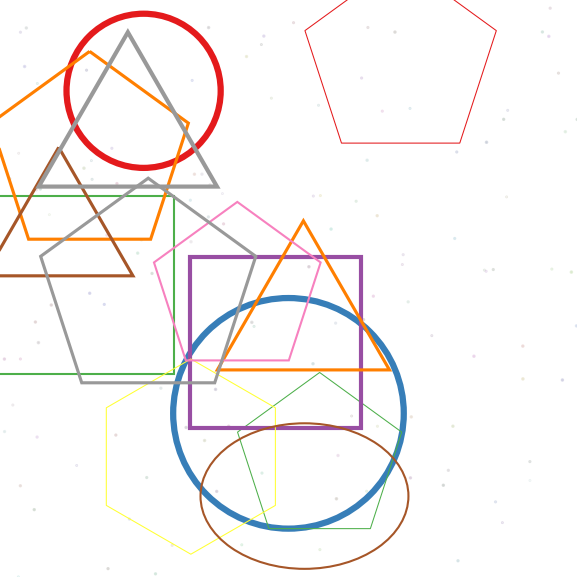[{"shape": "circle", "thickness": 3, "radius": 0.67, "center": [0.249, 0.842]}, {"shape": "pentagon", "thickness": 0.5, "radius": 0.87, "center": [0.694, 0.892]}, {"shape": "circle", "thickness": 3, "radius": 1.0, "center": [0.5, 0.283]}, {"shape": "pentagon", "thickness": 0.5, "radius": 0.75, "center": [0.553, 0.205]}, {"shape": "square", "thickness": 1, "radius": 0.77, "center": [0.147, 0.506]}, {"shape": "square", "thickness": 2, "radius": 0.74, "center": [0.477, 0.407]}, {"shape": "triangle", "thickness": 1.5, "radius": 0.86, "center": [0.525, 0.445]}, {"shape": "pentagon", "thickness": 1.5, "radius": 0.9, "center": [0.155, 0.73]}, {"shape": "hexagon", "thickness": 0.5, "radius": 0.85, "center": [0.33, 0.208]}, {"shape": "oval", "thickness": 1, "radius": 0.9, "center": [0.527, 0.14]}, {"shape": "triangle", "thickness": 1.5, "radius": 0.74, "center": [0.102, 0.596]}, {"shape": "pentagon", "thickness": 1, "radius": 0.76, "center": [0.411, 0.498]}, {"shape": "pentagon", "thickness": 1.5, "radius": 0.98, "center": [0.257, 0.495]}, {"shape": "triangle", "thickness": 2, "radius": 0.89, "center": [0.221, 0.765]}]